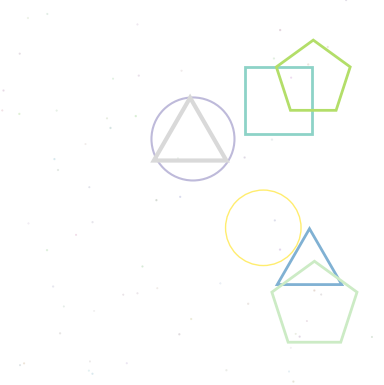[{"shape": "square", "thickness": 2, "radius": 0.43, "center": [0.724, 0.74]}, {"shape": "circle", "thickness": 1.5, "radius": 0.54, "center": [0.501, 0.639]}, {"shape": "triangle", "thickness": 2, "radius": 0.48, "center": [0.804, 0.309]}, {"shape": "pentagon", "thickness": 2, "radius": 0.5, "center": [0.814, 0.795]}, {"shape": "triangle", "thickness": 3, "radius": 0.54, "center": [0.494, 0.637]}, {"shape": "pentagon", "thickness": 2, "radius": 0.58, "center": [0.817, 0.205]}, {"shape": "circle", "thickness": 1, "radius": 0.49, "center": [0.684, 0.408]}]